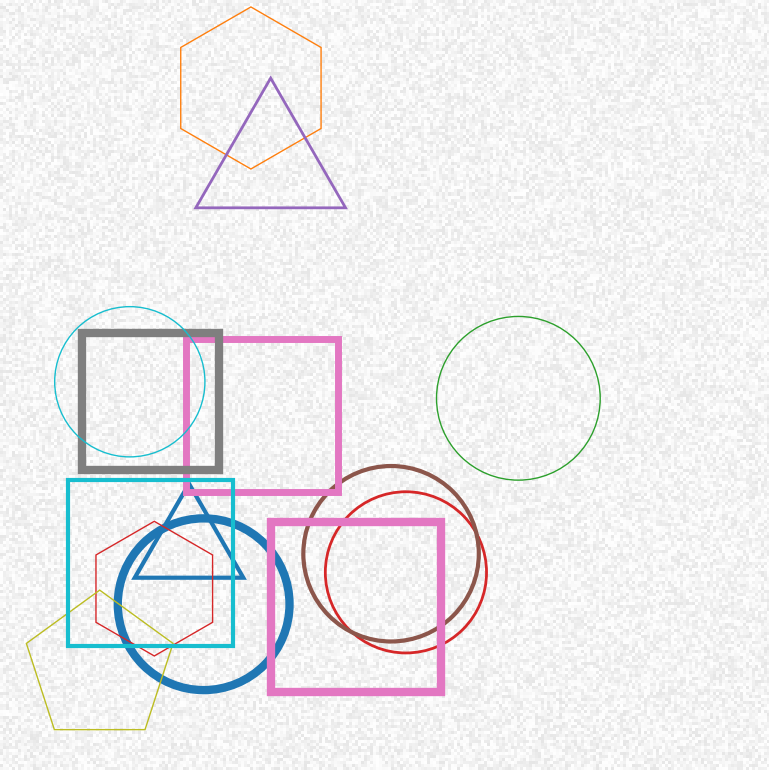[{"shape": "triangle", "thickness": 1.5, "radius": 0.41, "center": [0.245, 0.29]}, {"shape": "circle", "thickness": 3, "radius": 0.56, "center": [0.264, 0.215]}, {"shape": "hexagon", "thickness": 0.5, "radius": 0.53, "center": [0.326, 0.886]}, {"shape": "circle", "thickness": 0.5, "radius": 0.53, "center": [0.673, 0.483]}, {"shape": "circle", "thickness": 1, "radius": 0.52, "center": [0.527, 0.257]}, {"shape": "hexagon", "thickness": 0.5, "radius": 0.44, "center": [0.2, 0.236]}, {"shape": "triangle", "thickness": 1, "radius": 0.56, "center": [0.352, 0.786]}, {"shape": "circle", "thickness": 1.5, "radius": 0.57, "center": [0.508, 0.281]}, {"shape": "square", "thickness": 2.5, "radius": 0.5, "center": [0.34, 0.46]}, {"shape": "square", "thickness": 3, "radius": 0.55, "center": [0.463, 0.212]}, {"shape": "square", "thickness": 3, "radius": 0.45, "center": [0.196, 0.479]}, {"shape": "pentagon", "thickness": 0.5, "radius": 0.5, "center": [0.129, 0.133]}, {"shape": "circle", "thickness": 0.5, "radius": 0.49, "center": [0.169, 0.504]}, {"shape": "square", "thickness": 1.5, "radius": 0.54, "center": [0.196, 0.269]}]